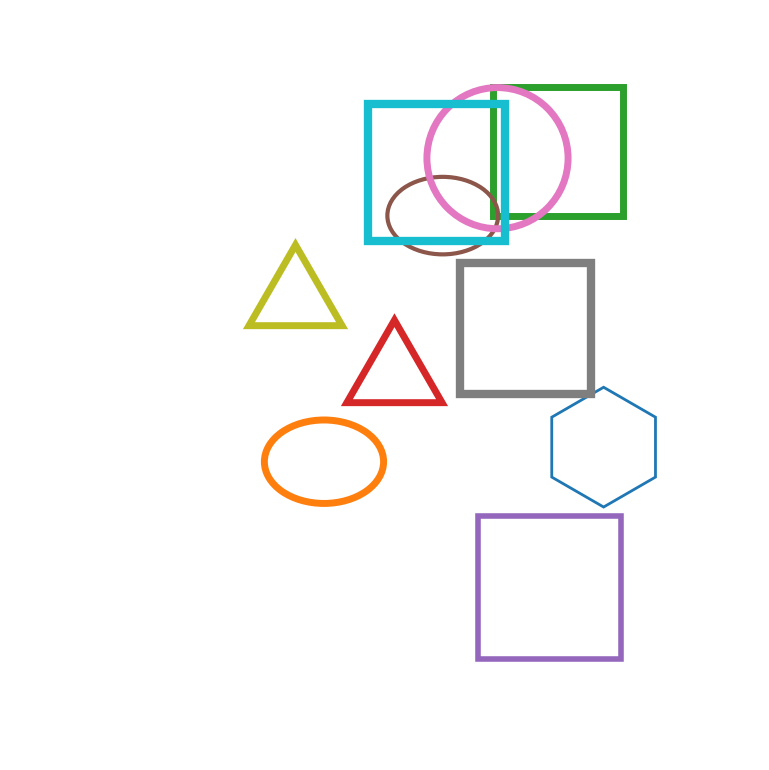[{"shape": "hexagon", "thickness": 1, "radius": 0.39, "center": [0.784, 0.419]}, {"shape": "oval", "thickness": 2.5, "radius": 0.39, "center": [0.421, 0.4]}, {"shape": "square", "thickness": 2.5, "radius": 0.42, "center": [0.725, 0.803]}, {"shape": "triangle", "thickness": 2.5, "radius": 0.36, "center": [0.512, 0.513]}, {"shape": "square", "thickness": 2, "radius": 0.46, "center": [0.714, 0.237]}, {"shape": "oval", "thickness": 1.5, "radius": 0.36, "center": [0.575, 0.72]}, {"shape": "circle", "thickness": 2.5, "radius": 0.46, "center": [0.646, 0.795]}, {"shape": "square", "thickness": 3, "radius": 0.42, "center": [0.683, 0.573]}, {"shape": "triangle", "thickness": 2.5, "radius": 0.35, "center": [0.384, 0.612]}, {"shape": "square", "thickness": 3, "radius": 0.44, "center": [0.567, 0.776]}]